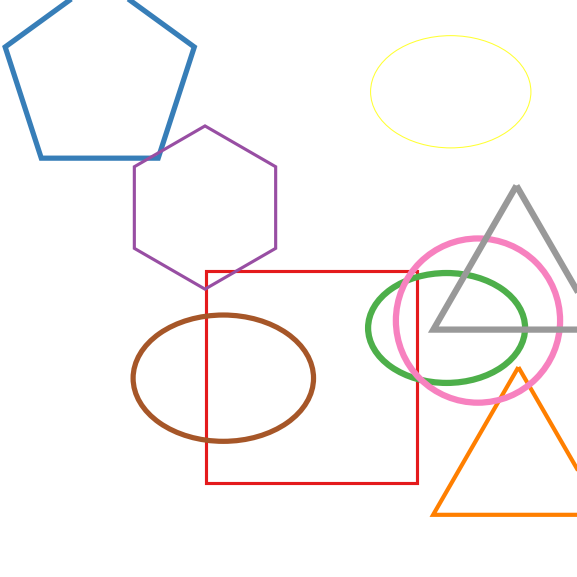[{"shape": "square", "thickness": 1.5, "radius": 0.91, "center": [0.54, 0.347]}, {"shape": "pentagon", "thickness": 2.5, "radius": 0.86, "center": [0.173, 0.865]}, {"shape": "oval", "thickness": 3, "radius": 0.68, "center": [0.773, 0.431]}, {"shape": "hexagon", "thickness": 1.5, "radius": 0.71, "center": [0.355, 0.64]}, {"shape": "triangle", "thickness": 2, "radius": 0.85, "center": [0.898, 0.193]}, {"shape": "oval", "thickness": 0.5, "radius": 0.69, "center": [0.781, 0.84]}, {"shape": "oval", "thickness": 2.5, "radius": 0.78, "center": [0.387, 0.344]}, {"shape": "circle", "thickness": 3, "radius": 0.71, "center": [0.828, 0.444]}, {"shape": "triangle", "thickness": 3, "radius": 0.83, "center": [0.894, 0.511]}]